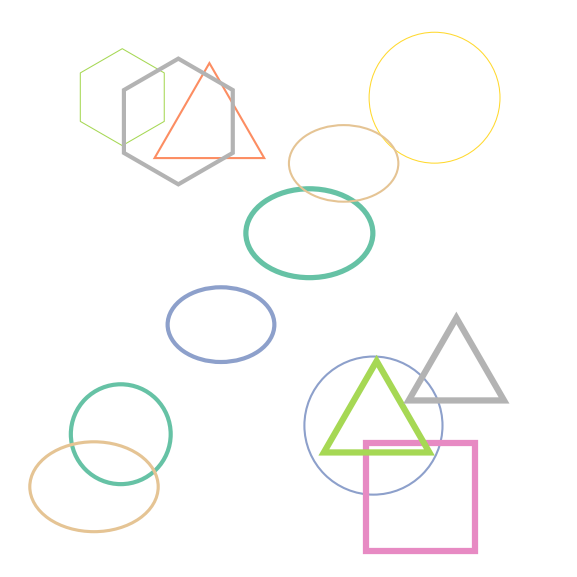[{"shape": "circle", "thickness": 2, "radius": 0.43, "center": [0.209, 0.247]}, {"shape": "oval", "thickness": 2.5, "radius": 0.55, "center": [0.536, 0.595]}, {"shape": "triangle", "thickness": 1, "radius": 0.55, "center": [0.363, 0.78]}, {"shape": "circle", "thickness": 1, "radius": 0.6, "center": [0.647, 0.262]}, {"shape": "oval", "thickness": 2, "radius": 0.46, "center": [0.383, 0.437]}, {"shape": "square", "thickness": 3, "radius": 0.47, "center": [0.728, 0.138]}, {"shape": "triangle", "thickness": 3, "radius": 0.53, "center": [0.652, 0.268]}, {"shape": "hexagon", "thickness": 0.5, "radius": 0.42, "center": [0.212, 0.831]}, {"shape": "circle", "thickness": 0.5, "radius": 0.57, "center": [0.752, 0.83]}, {"shape": "oval", "thickness": 1, "radius": 0.47, "center": [0.595, 0.716]}, {"shape": "oval", "thickness": 1.5, "radius": 0.56, "center": [0.163, 0.156]}, {"shape": "hexagon", "thickness": 2, "radius": 0.54, "center": [0.309, 0.789]}, {"shape": "triangle", "thickness": 3, "radius": 0.48, "center": [0.79, 0.353]}]